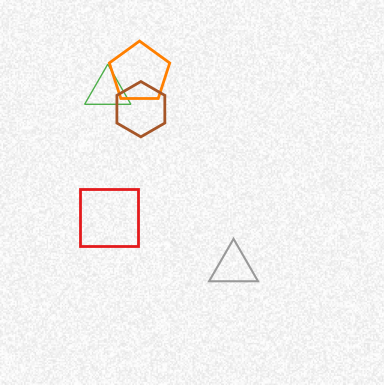[{"shape": "square", "thickness": 2, "radius": 0.37, "center": [0.284, 0.435]}, {"shape": "triangle", "thickness": 1, "radius": 0.35, "center": [0.28, 0.764]}, {"shape": "pentagon", "thickness": 2, "radius": 0.41, "center": [0.362, 0.811]}, {"shape": "hexagon", "thickness": 2, "radius": 0.36, "center": [0.366, 0.716]}, {"shape": "triangle", "thickness": 1.5, "radius": 0.37, "center": [0.607, 0.306]}]